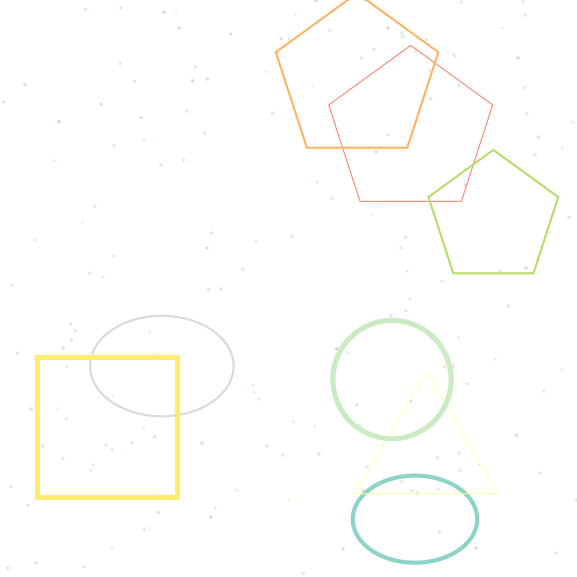[{"shape": "oval", "thickness": 2, "radius": 0.54, "center": [0.719, 0.1]}, {"shape": "triangle", "thickness": 0.5, "radius": 0.71, "center": [0.738, 0.215]}, {"shape": "pentagon", "thickness": 0.5, "radius": 0.75, "center": [0.711, 0.771]}, {"shape": "pentagon", "thickness": 1, "radius": 0.74, "center": [0.618, 0.863]}, {"shape": "pentagon", "thickness": 1, "radius": 0.59, "center": [0.854, 0.621]}, {"shape": "oval", "thickness": 1, "radius": 0.62, "center": [0.28, 0.365]}, {"shape": "circle", "thickness": 2.5, "radius": 0.51, "center": [0.679, 0.342]}, {"shape": "square", "thickness": 2.5, "radius": 0.61, "center": [0.185, 0.26]}]